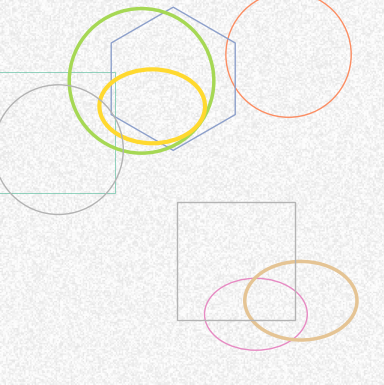[{"shape": "square", "thickness": 0.5, "radius": 0.78, "center": [0.141, 0.655]}, {"shape": "circle", "thickness": 1, "radius": 0.81, "center": [0.749, 0.858]}, {"shape": "hexagon", "thickness": 1, "radius": 0.93, "center": [0.45, 0.795]}, {"shape": "oval", "thickness": 1, "radius": 0.67, "center": [0.665, 0.184]}, {"shape": "circle", "thickness": 2.5, "radius": 0.94, "center": [0.368, 0.79]}, {"shape": "oval", "thickness": 3, "radius": 0.69, "center": [0.395, 0.724]}, {"shape": "oval", "thickness": 2.5, "radius": 0.73, "center": [0.782, 0.219]}, {"shape": "circle", "thickness": 1, "radius": 0.84, "center": [0.152, 0.611]}, {"shape": "square", "thickness": 1, "radius": 0.77, "center": [0.613, 0.321]}]